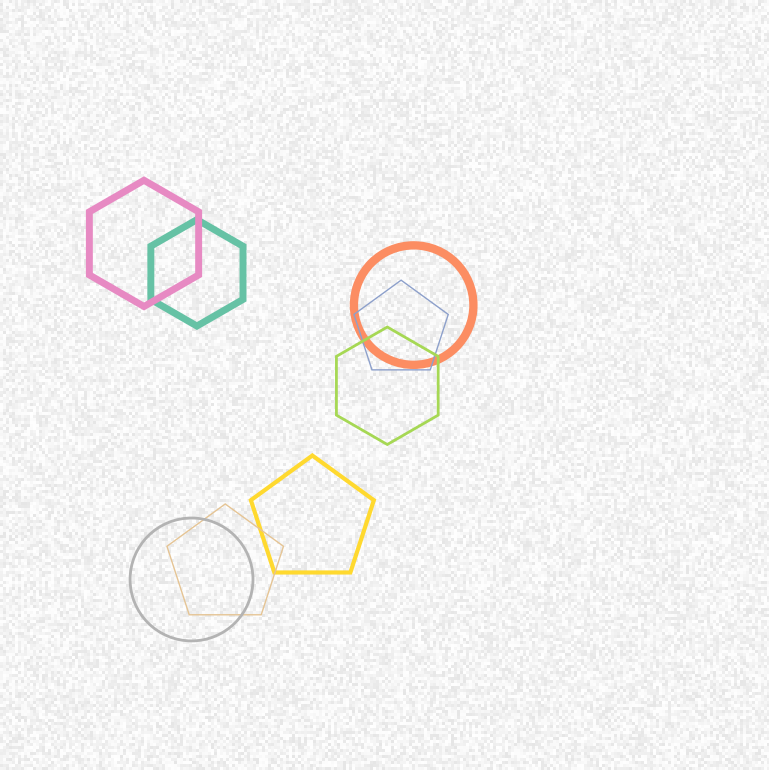[{"shape": "hexagon", "thickness": 2.5, "radius": 0.35, "center": [0.256, 0.646]}, {"shape": "circle", "thickness": 3, "radius": 0.39, "center": [0.537, 0.604]}, {"shape": "pentagon", "thickness": 0.5, "radius": 0.32, "center": [0.521, 0.572]}, {"shape": "hexagon", "thickness": 2.5, "radius": 0.41, "center": [0.187, 0.684]}, {"shape": "hexagon", "thickness": 1, "radius": 0.38, "center": [0.503, 0.499]}, {"shape": "pentagon", "thickness": 1.5, "radius": 0.42, "center": [0.406, 0.324]}, {"shape": "pentagon", "thickness": 0.5, "radius": 0.4, "center": [0.292, 0.266]}, {"shape": "circle", "thickness": 1, "radius": 0.4, "center": [0.249, 0.247]}]